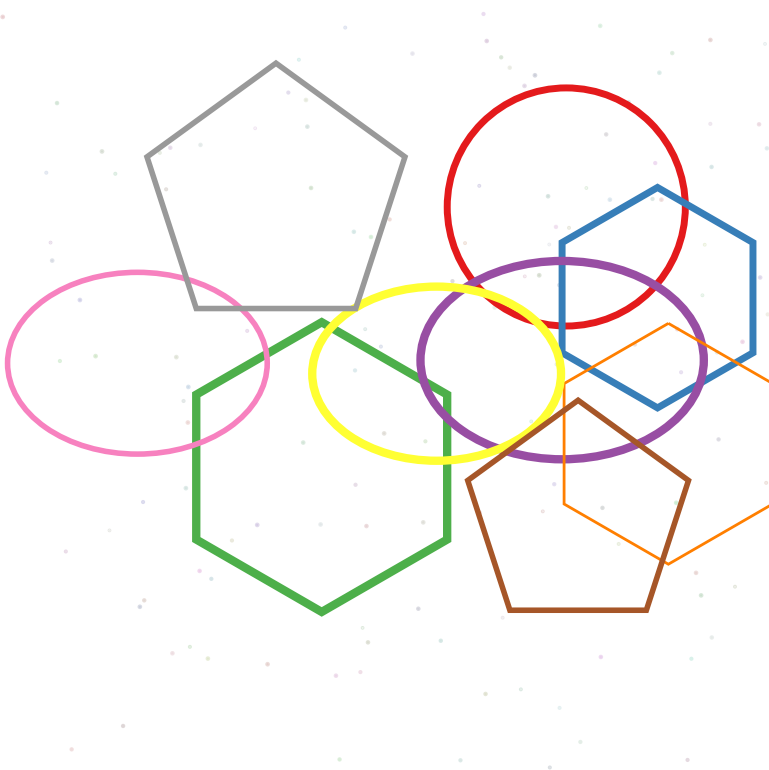[{"shape": "circle", "thickness": 2.5, "radius": 0.77, "center": [0.735, 0.731]}, {"shape": "hexagon", "thickness": 2.5, "radius": 0.72, "center": [0.854, 0.613]}, {"shape": "hexagon", "thickness": 3, "radius": 0.94, "center": [0.418, 0.393]}, {"shape": "oval", "thickness": 3, "radius": 0.92, "center": [0.73, 0.532]}, {"shape": "hexagon", "thickness": 1, "radius": 0.78, "center": [0.868, 0.424]}, {"shape": "oval", "thickness": 3, "radius": 0.81, "center": [0.567, 0.515]}, {"shape": "pentagon", "thickness": 2, "radius": 0.75, "center": [0.751, 0.329]}, {"shape": "oval", "thickness": 2, "radius": 0.84, "center": [0.178, 0.528]}, {"shape": "pentagon", "thickness": 2, "radius": 0.88, "center": [0.358, 0.742]}]